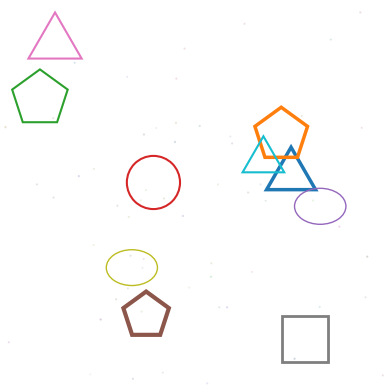[{"shape": "triangle", "thickness": 2.5, "radius": 0.37, "center": [0.756, 0.544]}, {"shape": "pentagon", "thickness": 2.5, "radius": 0.36, "center": [0.73, 0.65]}, {"shape": "pentagon", "thickness": 1.5, "radius": 0.38, "center": [0.104, 0.744]}, {"shape": "circle", "thickness": 1.5, "radius": 0.35, "center": [0.399, 0.526]}, {"shape": "oval", "thickness": 1, "radius": 0.33, "center": [0.832, 0.464]}, {"shape": "pentagon", "thickness": 3, "radius": 0.31, "center": [0.38, 0.181]}, {"shape": "triangle", "thickness": 1.5, "radius": 0.4, "center": [0.143, 0.888]}, {"shape": "square", "thickness": 2, "radius": 0.3, "center": [0.792, 0.12]}, {"shape": "oval", "thickness": 1, "radius": 0.33, "center": [0.343, 0.305]}, {"shape": "triangle", "thickness": 1.5, "radius": 0.31, "center": [0.684, 0.584]}]